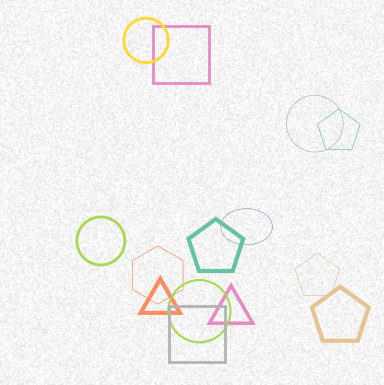[{"shape": "pentagon", "thickness": 3, "radius": 0.37, "center": [0.561, 0.357]}, {"shape": "pentagon", "thickness": 0.5, "radius": 0.29, "center": [0.88, 0.659]}, {"shape": "hexagon", "thickness": 0.5, "radius": 0.38, "center": [0.41, 0.286]}, {"shape": "triangle", "thickness": 3, "radius": 0.29, "center": [0.416, 0.217]}, {"shape": "oval", "thickness": 0.5, "radius": 0.34, "center": [0.641, 0.411]}, {"shape": "square", "thickness": 2, "radius": 0.37, "center": [0.47, 0.859]}, {"shape": "triangle", "thickness": 2.5, "radius": 0.33, "center": [0.6, 0.193]}, {"shape": "circle", "thickness": 2, "radius": 0.31, "center": [0.262, 0.374]}, {"shape": "circle", "thickness": 1.5, "radius": 0.4, "center": [0.518, 0.192]}, {"shape": "circle", "thickness": 2, "radius": 0.29, "center": [0.379, 0.895]}, {"shape": "pentagon", "thickness": 3, "radius": 0.39, "center": [0.884, 0.178]}, {"shape": "pentagon", "thickness": 0.5, "radius": 0.31, "center": [0.824, 0.282]}, {"shape": "circle", "thickness": 0.5, "radius": 0.37, "center": [0.818, 0.679]}, {"shape": "square", "thickness": 2, "radius": 0.36, "center": [0.511, 0.134]}]